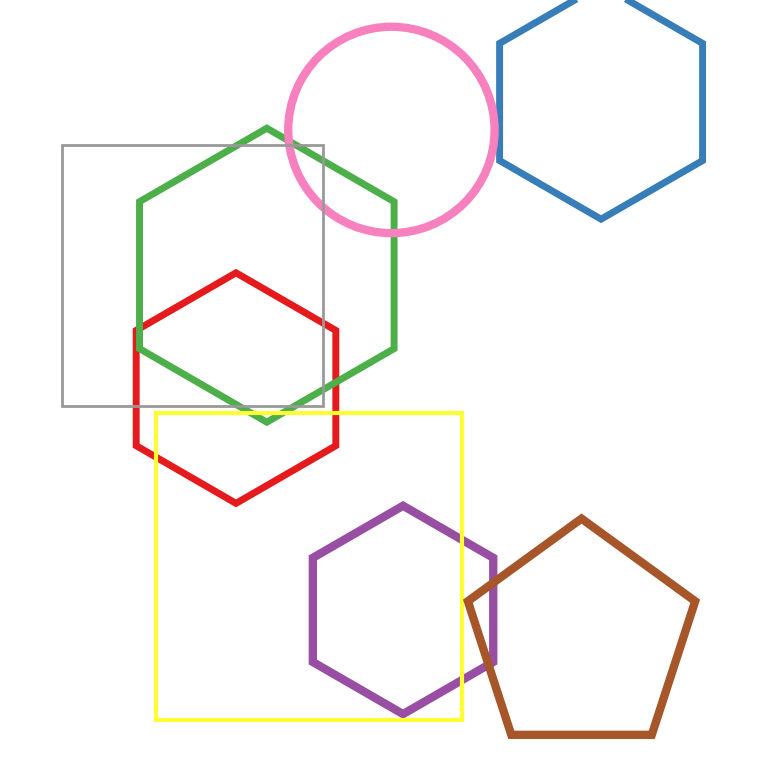[{"shape": "hexagon", "thickness": 2.5, "radius": 0.75, "center": [0.307, 0.496]}, {"shape": "hexagon", "thickness": 2.5, "radius": 0.76, "center": [0.781, 0.868]}, {"shape": "hexagon", "thickness": 2.5, "radius": 0.95, "center": [0.347, 0.643]}, {"shape": "hexagon", "thickness": 3, "radius": 0.68, "center": [0.523, 0.208]}, {"shape": "square", "thickness": 1.5, "radius": 0.99, "center": [0.401, 0.264]}, {"shape": "pentagon", "thickness": 3, "radius": 0.78, "center": [0.755, 0.171]}, {"shape": "circle", "thickness": 3, "radius": 0.67, "center": [0.508, 0.831]}, {"shape": "square", "thickness": 1, "radius": 0.85, "center": [0.25, 0.642]}]